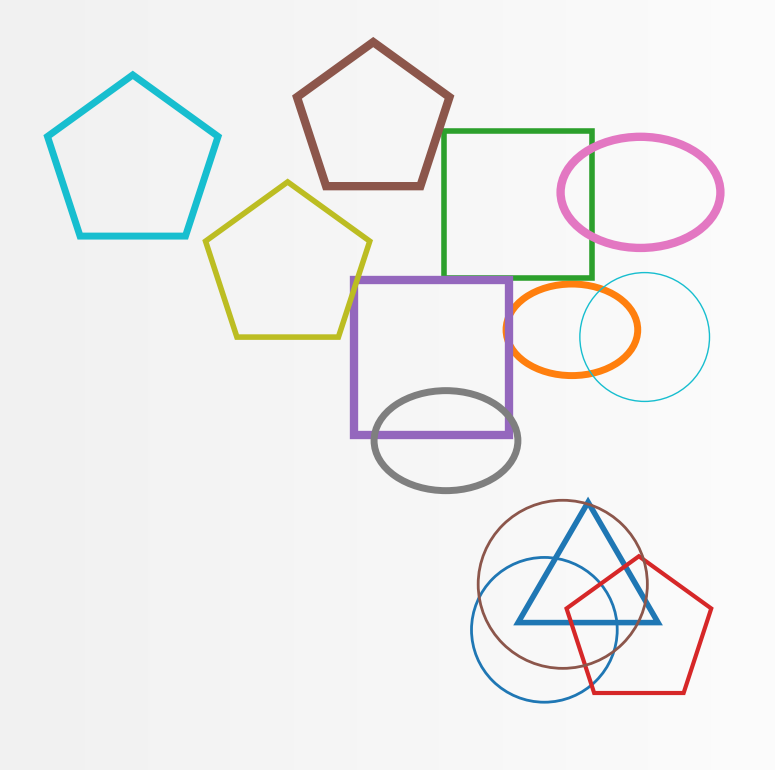[{"shape": "triangle", "thickness": 2, "radius": 0.52, "center": [0.759, 0.244]}, {"shape": "circle", "thickness": 1, "radius": 0.47, "center": [0.702, 0.182]}, {"shape": "oval", "thickness": 2.5, "radius": 0.42, "center": [0.738, 0.572]}, {"shape": "square", "thickness": 2, "radius": 0.48, "center": [0.668, 0.734]}, {"shape": "pentagon", "thickness": 1.5, "radius": 0.49, "center": [0.824, 0.179]}, {"shape": "square", "thickness": 3, "radius": 0.5, "center": [0.557, 0.536]}, {"shape": "pentagon", "thickness": 3, "radius": 0.52, "center": [0.482, 0.842]}, {"shape": "circle", "thickness": 1, "radius": 0.55, "center": [0.726, 0.241]}, {"shape": "oval", "thickness": 3, "radius": 0.52, "center": [0.826, 0.75]}, {"shape": "oval", "thickness": 2.5, "radius": 0.46, "center": [0.575, 0.428]}, {"shape": "pentagon", "thickness": 2, "radius": 0.56, "center": [0.371, 0.652]}, {"shape": "pentagon", "thickness": 2.5, "radius": 0.58, "center": [0.171, 0.787]}, {"shape": "circle", "thickness": 0.5, "radius": 0.42, "center": [0.832, 0.562]}]